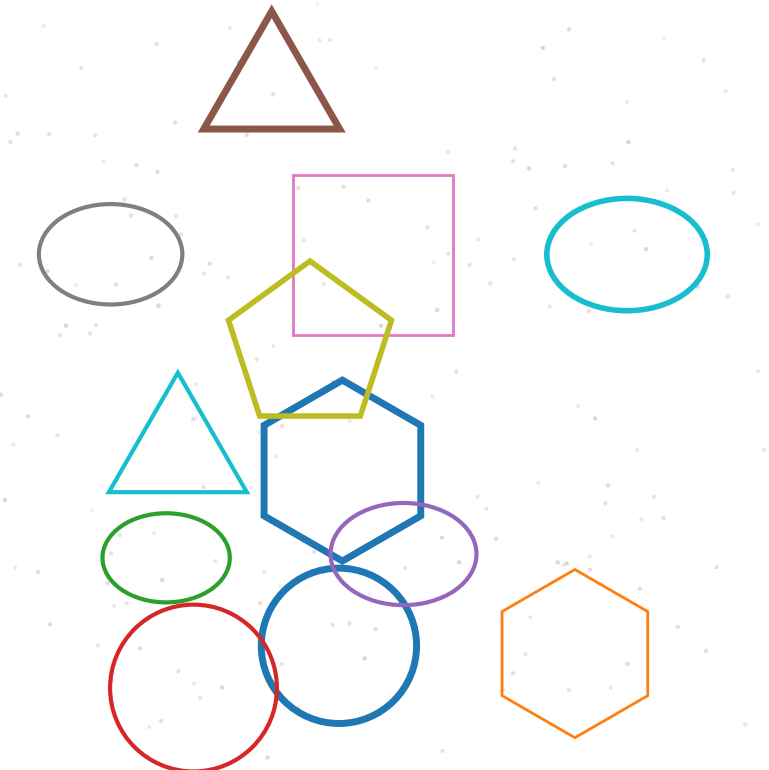[{"shape": "hexagon", "thickness": 2.5, "radius": 0.59, "center": [0.445, 0.389]}, {"shape": "circle", "thickness": 2.5, "radius": 0.5, "center": [0.44, 0.161]}, {"shape": "hexagon", "thickness": 1, "radius": 0.55, "center": [0.747, 0.151]}, {"shape": "oval", "thickness": 1.5, "radius": 0.41, "center": [0.216, 0.276]}, {"shape": "circle", "thickness": 1.5, "radius": 0.54, "center": [0.251, 0.106]}, {"shape": "oval", "thickness": 1.5, "radius": 0.47, "center": [0.524, 0.28]}, {"shape": "triangle", "thickness": 2.5, "radius": 0.51, "center": [0.353, 0.883]}, {"shape": "square", "thickness": 1, "radius": 0.52, "center": [0.484, 0.669]}, {"shape": "oval", "thickness": 1.5, "radius": 0.47, "center": [0.144, 0.67]}, {"shape": "pentagon", "thickness": 2, "radius": 0.56, "center": [0.403, 0.55]}, {"shape": "triangle", "thickness": 1.5, "radius": 0.52, "center": [0.231, 0.413]}, {"shape": "oval", "thickness": 2, "radius": 0.52, "center": [0.814, 0.669]}]